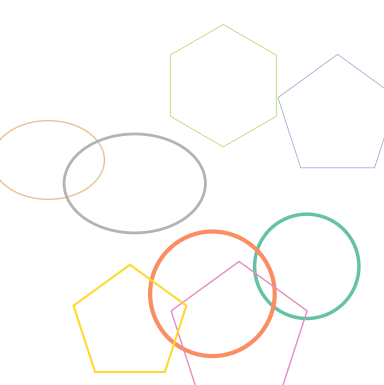[{"shape": "circle", "thickness": 2.5, "radius": 0.68, "center": [0.797, 0.308]}, {"shape": "circle", "thickness": 3, "radius": 0.81, "center": [0.552, 0.237]}, {"shape": "pentagon", "thickness": 0.5, "radius": 0.81, "center": [0.877, 0.696]}, {"shape": "pentagon", "thickness": 1, "radius": 0.93, "center": [0.621, 0.135]}, {"shape": "hexagon", "thickness": 0.5, "radius": 0.79, "center": [0.58, 0.777]}, {"shape": "pentagon", "thickness": 1.5, "radius": 0.77, "center": [0.338, 0.158]}, {"shape": "oval", "thickness": 1, "radius": 0.73, "center": [0.125, 0.584]}, {"shape": "oval", "thickness": 2, "radius": 0.92, "center": [0.35, 0.524]}]